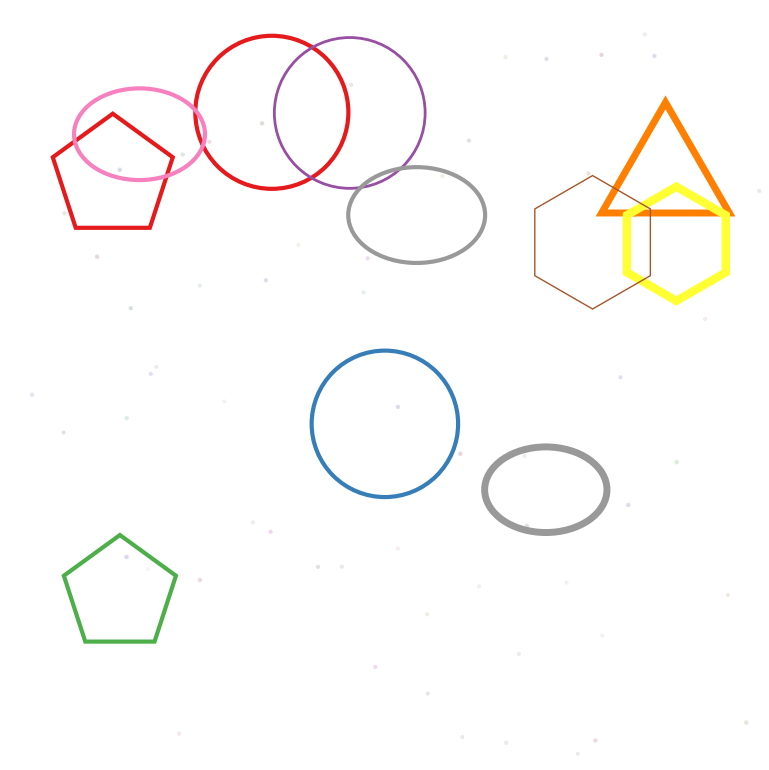[{"shape": "circle", "thickness": 1.5, "radius": 0.5, "center": [0.353, 0.854]}, {"shape": "pentagon", "thickness": 1.5, "radius": 0.41, "center": [0.146, 0.77]}, {"shape": "circle", "thickness": 1.5, "radius": 0.48, "center": [0.5, 0.45]}, {"shape": "pentagon", "thickness": 1.5, "radius": 0.38, "center": [0.156, 0.229]}, {"shape": "circle", "thickness": 1, "radius": 0.49, "center": [0.454, 0.853]}, {"shape": "triangle", "thickness": 2.5, "radius": 0.48, "center": [0.864, 0.771]}, {"shape": "hexagon", "thickness": 3, "radius": 0.37, "center": [0.878, 0.683]}, {"shape": "hexagon", "thickness": 0.5, "radius": 0.43, "center": [0.77, 0.685]}, {"shape": "oval", "thickness": 1.5, "radius": 0.43, "center": [0.181, 0.826]}, {"shape": "oval", "thickness": 2.5, "radius": 0.4, "center": [0.709, 0.364]}, {"shape": "oval", "thickness": 1.5, "radius": 0.44, "center": [0.541, 0.721]}]